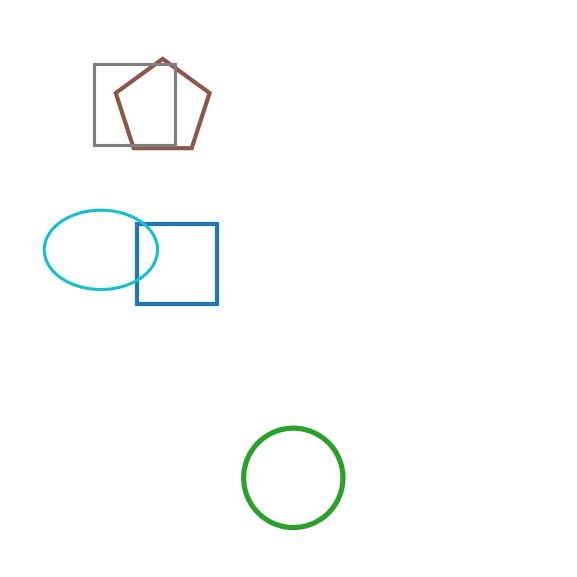[{"shape": "square", "thickness": 2, "radius": 0.35, "center": [0.306, 0.541]}, {"shape": "circle", "thickness": 2.5, "radius": 0.43, "center": [0.508, 0.172]}, {"shape": "pentagon", "thickness": 2, "radius": 0.43, "center": [0.282, 0.812]}, {"shape": "square", "thickness": 1.5, "radius": 0.35, "center": [0.232, 0.819]}, {"shape": "oval", "thickness": 1.5, "radius": 0.49, "center": [0.175, 0.567]}]